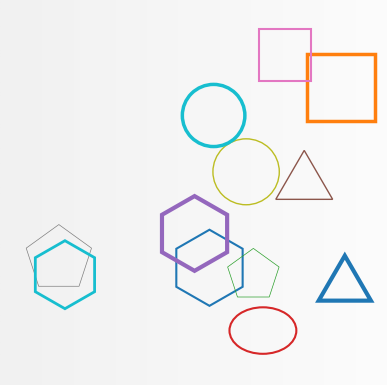[{"shape": "triangle", "thickness": 3, "radius": 0.39, "center": [0.89, 0.258]}, {"shape": "hexagon", "thickness": 1.5, "radius": 0.49, "center": [0.541, 0.304]}, {"shape": "square", "thickness": 2.5, "radius": 0.43, "center": [0.88, 0.773]}, {"shape": "pentagon", "thickness": 0.5, "radius": 0.35, "center": [0.654, 0.285]}, {"shape": "oval", "thickness": 1.5, "radius": 0.43, "center": [0.678, 0.141]}, {"shape": "hexagon", "thickness": 3, "radius": 0.49, "center": [0.502, 0.394]}, {"shape": "triangle", "thickness": 1, "radius": 0.42, "center": [0.785, 0.525]}, {"shape": "square", "thickness": 1.5, "radius": 0.33, "center": [0.735, 0.857]}, {"shape": "pentagon", "thickness": 0.5, "radius": 0.44, "center": [0.152, 0.328]}, {"shape": "circle", "thickness": 1, "radius": 0.43, "center": [0.635, 0.554]}, {"shape": "circle", "thickness": 2.5, "radius": 0.4, "center": [0.551, 0.7]}, {"shape": "hexagon", "thickness": 2, "radius": 0.44, "center": [0.168, 0.287]}]